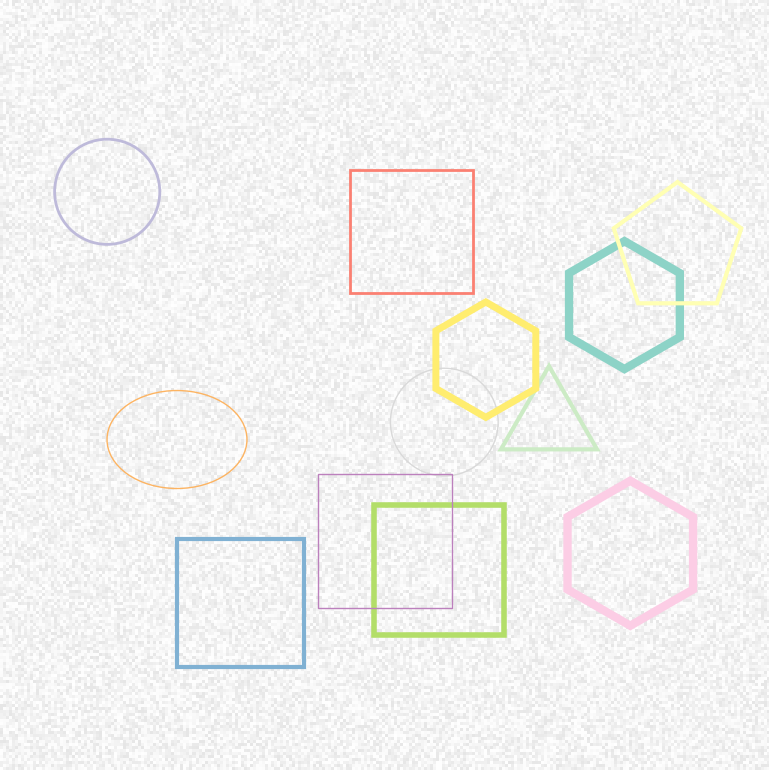[{"shape": "hexagon", "thickness": 3, "radius": 0.42, "center": [0.811, 0.604]}, {"shape": "pentagon", "thickness": 1.5, "radius": 0.44, "center": [0.88, 0.677]}, {"shape": "circle", "thickness": 1, "radius": 0.34, "center": [0.139, 0.751]}, {"shape": "square", "thickness": 1, "radius": 0.4, "center": [0.535, 0.7]}, {"shape": "square", "thickness": 1.5, "radius": 0.41, "center": [0.312, 0.217]}, {"shape": "oval", "thickness": 0.5, "radius": 0.45, "center": [0.23, 0.429]}, {"shape": "square", "thickness": 2, "radius": 0.42, "center": [0.57, 0.26]}, {"shape": "hexagon", "thickness": 3, "radius": 0.47, "center": [0.819, 0.282]}, {"shape": "circle", "thickness": 0.5, "radius": 0.35, "center": [0.577, 0.452]}, {"shape": "square", "thickness": 0.5, "radius": 0.44, "center": [0.5, 0.298]}, {"shape": "triangle", "thickness": 1.5, "radius": 0.36, "center": [0.713, 0.452]}, {"shape": "hexagon", "thickness": 2.5, "radius": 0.37, "center": [0.631, 0.533]}]